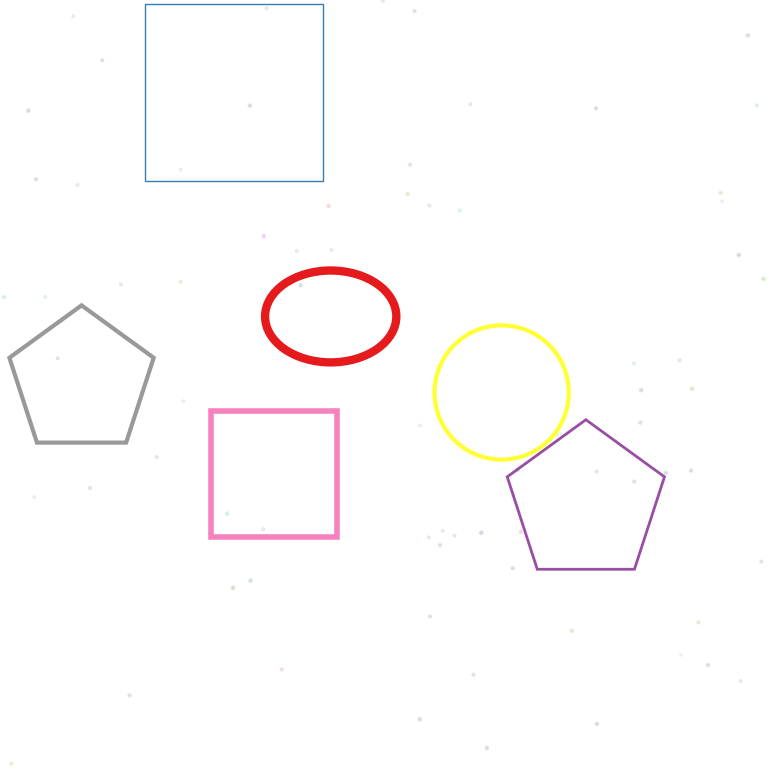[{"shape": "oval", "thickness": 3, "radius": 0.43, "center": [0.429, 0.589]}, {"shape": "square", "thickness": 0.5, "radius": 0.58, "center": [0.304, 0.88]}, {"shape": "pentagon", "thickness": 1, "radius": 0.54, "center": [0.761, 0.348]}, {"shape": "circle", "thickness": 1.5, "radius": 0.44, "center": [0.652, 0.49]}, {"shape": "square", "thickness": 2, "radius": 0.41, "center": [0.356, 0.385]}, {"shape": "pentagon", "thickness": 1.5, "radius": 0.49, "center": [0.106, 0.505]}]